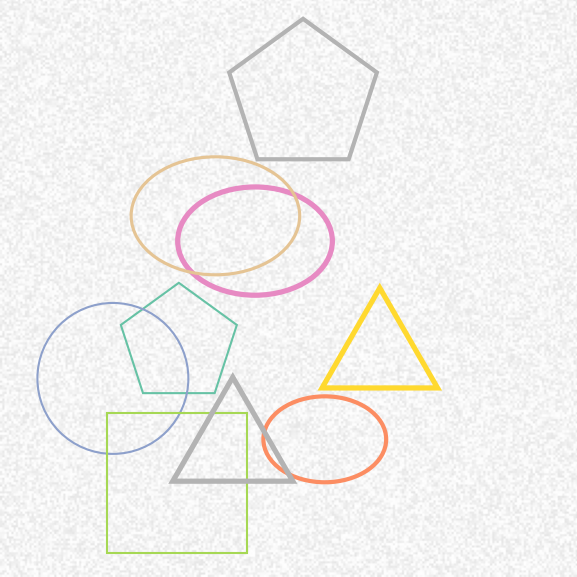[{"shape": "pentagon", "thickness": 1, "radius": 0.53, "center": [0.31, 0.404]}, {"shape": "oval", "thickness": 2, "radius": 0.53, "center": [0.562, 0.238]}, {"shape": "circle", "thickness": 1, "radius": 0.65, "center": [0.195, 0.344]}, {"shape": "oval", "thickness": 2.5, "radius": 0.67, "center": [0.442, 0.582]}, {"shape": "square", "thickness": 1, "radius": 0.61, "center": [0.306, 0.163]}, {"shape": "triangle", "thickness": 2.5, "radius": 0.58, "center": [0.658, 0.385]}, {"shape": "oval", "thickness": 1.5, "radius": 0.73, "center": [0.373, 0.625]}, {"shape": "pentagon", "thickness": 2, "radius": 0.67, "center": [0.525, 0.832]}, {"shape": "triangle", "thickness": 2.5, "radius": 0.6, "center": [0.403, 0.226]}]